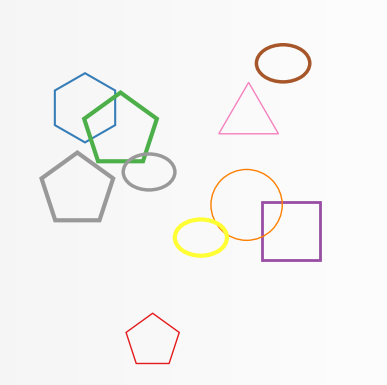[{"shape": "pentagon", "thickness": 1, "radius": 0.36, "center": [0.394, 0.114]}, {"shape": "hexagon", "thickness": 1.5, "radius": 0.45, "center": [0.219, 0.72]}, {"shape": "pentagon", "thickness": 3, "radius": 0.49, "center": [0.311, 0.661]}, {"shape": "square", "thickness": 2, "radius": 0.37, "center": [0.751, 0.4]}, {"shape": "circle", "thickness": 1, "radius": 0.46, "center": [0.636, 0.468]}, {"shape": "oval", "thickness": 3, "radius": 0.34, "center": [0.518, 0.383]}, {"shape": "oval", "thickness": 2.5, "radius": 0.34, "center": [0.731, 0.836]}, {"shape": "triangle", "thickness": 1, "radius": 0.44, "center": [0.642, 0.697]}, {"shape": "pentagon", "thickness": 3, "radius": 0.49, "center": [0.2, 0.506]}, {"shape": "oval", "thickness": 2.5, "radius": 0.33, "center": [0.385, 0.553]}]